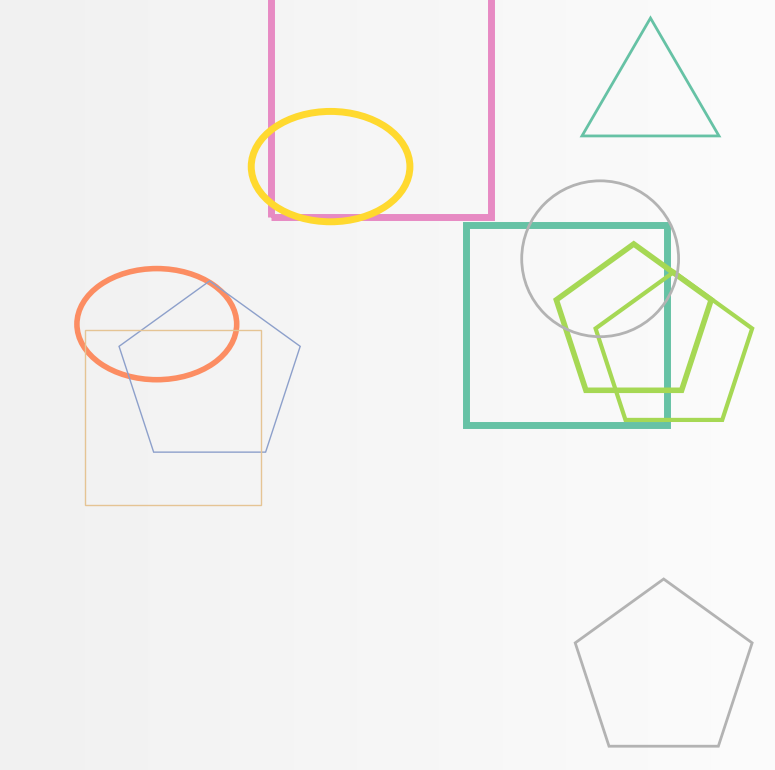[{"shape": "triangle", "thickness": 1, "radius": 0.51, "center": [0.839, 0.874]}, {"shape": "square", "thickness": 2.5, "radius": 0.65, "center": [0.73, 0.578]}, {"shape": "oval", "thickness": 2, "radius": 0.52, "center": [0.202, 0.579]}, {"shape": "pentagon", "thickness": 0.5, "radius": 0.61, "center": [0.27, 0.512]}, {"shape": "square", "thickness": 2.5, "radius": 0.71, "center": [0.492, 0.86]}, {"shape": "pentagon", "thickness": 2, "radius": 0.53, "center": [0.818, 0.578]}, {"shape": "pentagon", "thickness": 1.5, "radius": 0.53, "center": [0.869, 0.541]}, {"shape": "oval", "thickness": 2.5, "radius": 0.51, "center": [0.427, 0.784]}, {"shape": "square", "thickness": 0.5, "radius": 0.57, "center": [0.223, 0.458]}, {"shape": "pentagon", "thickness": 1, "radius": 0.6, "center": [0.856, 0.128]}, {"shape": "circle", "thickness": 1, "radius": 0.51, "center": [0.774, 0.664]}]